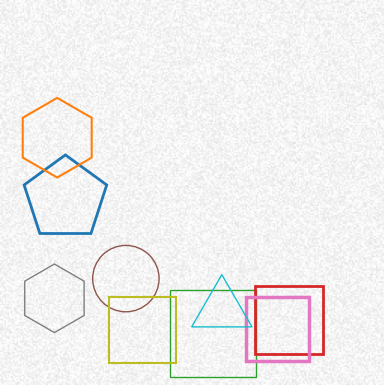[{"shape": "pentagon", "thickness": 2, "radius": 0.56, "center": [0.17, 0.485]}, {"shape": "hexagon", "thickness": 1.5, "radius": 0.52, "center": [0.149, 0.642]}, {"shape": "square", "thickness": 1, "radius": 0.56, "center": [0.553, 0.135]}, {"shape": "square", "thickness": 2, "radius": 0.44, "center": [0.751, 0.169]}, {"shape": "circle", "thickness": 1, "radius": 0.43, "center": [0.327, 0.276]}, {"shape": "square", "thickness": 2.5, "radius": 0.41, "center": [0.721, 0.144]}, {"shape": "hexagon", "thickness": 1, "radius": 0.45, "center": [0.141, 0.225]}, {"shape": "square", "thickness": 1.5, "radius": 0.43, "center": [0.37, 0.143]}, {"shape": "triangle", "thickness": 1, "radius": 0.45, "center": [0.576, 0.196]}]